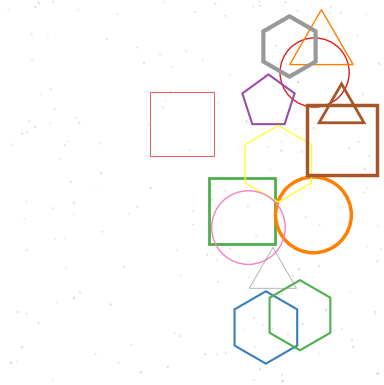[{"shape": "circle", "thickness": 1, "radius": 0.45, "center": [0.817, 0.812]}, {"shape": "square", "thickness": 0.5, "radius": 0.41, "center": [0.473, 0.678]}, {"shape": "hexagon", "thickness": 1.5, "radius": 0.47, "center": [0.691, 0.149]}, {"shape": "hexagon", "thickness": 1.5, "radius": 0.46, "center": [0.779, 0.181]}, {"shape": "square", "thickness": 2, "radius": 0.43, "center": [0.629, 0.453]}, {"shape": "pentagon", "thickness": 1.5, "radius": 0.36, "center": [0.697, 0.735]}, {"shape": "circle", "thickness": 2.5, "radius": 0.49, "center": [0.814, 0.442]}, {"shape": "triangle", "thickness": 1, "radius": 0.48, "center": [0.835, 0.88]}, {"shape": "hexagon", "thickness": 1, "radius": 0.5, "center": [0.723, 0.575]}, {"shape": "square", "thickness": 2.5, "radius": 0.46, "center": [0.888, 0.637]}, {"shape": "triangle", "thickness": 2, "radius": 0.34, "center": [0.887, 0.715]}, {"shape": "circle", "thickness": 1, "radius": 0.48, "center": [0.645, 0.409]}, {"shape": "hexagon", "thickness": 3, "radius": 0.39, "center": [0.752, 0.879]}, {"shape": "triangle", "thickness": 0.5, "radius": 0.35, "center": [0.709, 0.287]}]